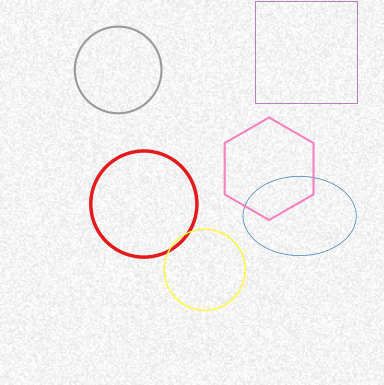[{"shape": "circle", "thickness": 2.5, "radius": 0.69, "center": [0.374, 0.47]}, {"shape": "oval", "thickness": 0.5, "radius": 0.74, "center": [0.778, 0.439]}, {"shape": "square", "thickness": 0.5, "radius": 0.66, "center": [0.796, 0.865]}, {"shape": "circle", "thickness": 1, "radius": 0.53, "center": [0.532, 0.299]}, {"shape": "hexagon", "thickness": 1.5, "radius": 0.67, "center": [0.699, 0.562]}, {"shape": "circle", "thickness": 1.5, "radius": 0.56, "center": [0.307, 0.818]}]